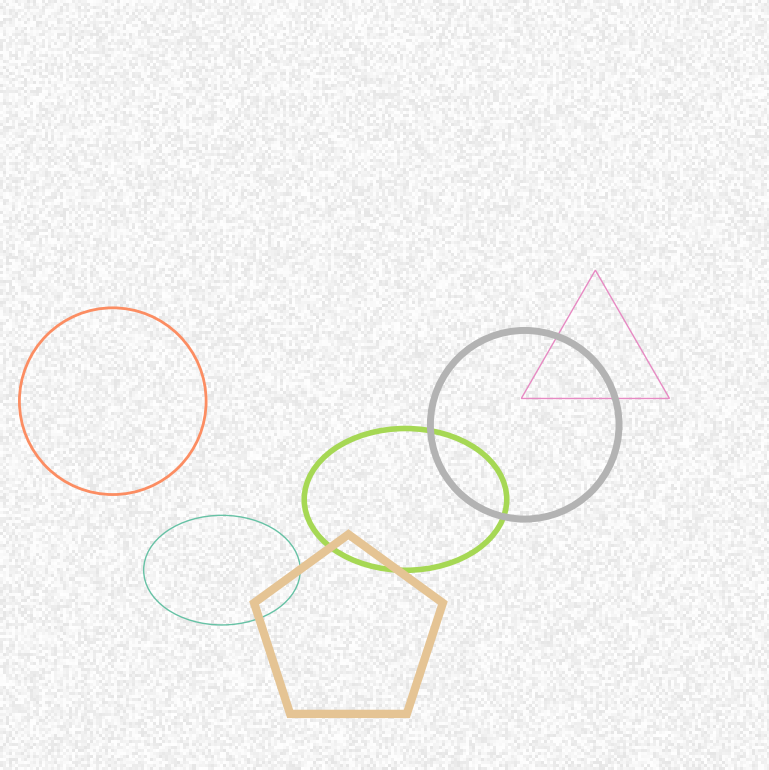[{"shape": "oval", "thickness": 0.5, "radius": 0.51, "center": [0.288, 0.26]}, {"shape": "circle", "thickness": 1, "radius": 0.61, "center": [0.146, 0.479]}, {"shape": "triangle", "thickness": 0.5, "radius": 0.56, "center": [0.773, 0.538]}, {"shape": "oval", "thickness": 2, "radius": 0.66, "center": [0.527, 0.351]}, {"shape": "pentagon", "thickness": 3, "radius": 0.64, "center": [0.453, 0.177]}, {"shape": "circle", "thickness": 2.5, "radius": 0.61, "center": [0.681, 0.448]}]